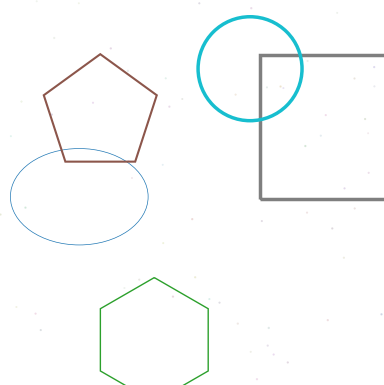[{"shape": "oval", "thickness": 0.5, "radius": 0.89, "center": [0.206, 0.489]}, {"shape": "hexagon", "thickness": 1, "radius": 0.81, "center": [0.401, 0.117]}, {"shape": "pentagon", "thickness": 1.5, "radius": 0.77, "center": [0.26, 0.705]}, {"shape": "square", "thickness": 2.5, "radius": 0.94, "center": [0.863, 0.671]}, {"shape": "circle", "thickness": 2.5, "radius": 0.68, "center": [0.649, 0.822]}]